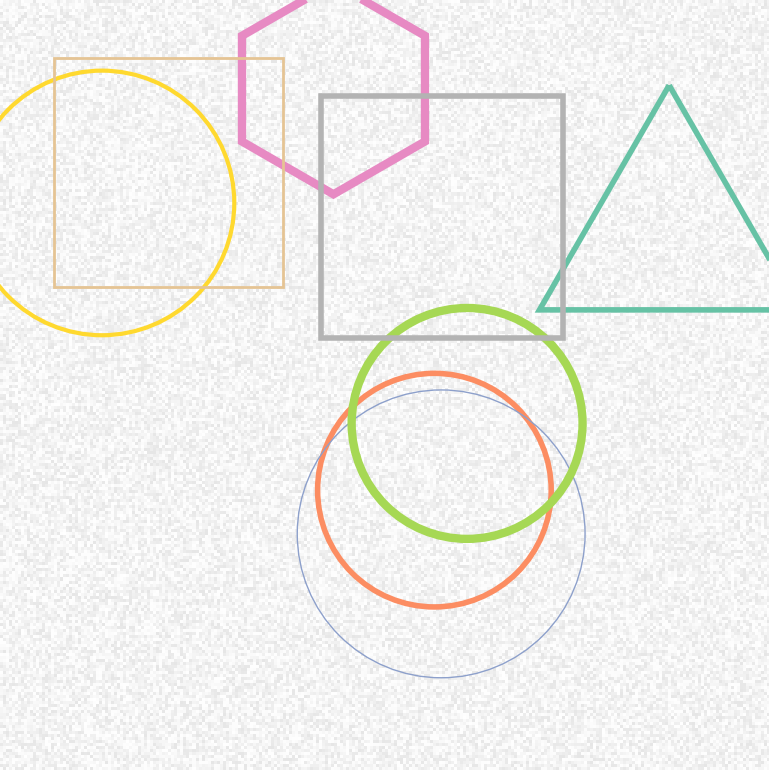[{"shape": "triangle", "thickness": 2, "radius": 0.97, "center": [0.869, 0.695]}, {"shape": "circle", "thickness": 2, "radius": 0.76, "center": [0.564, 0.363]}, {"shape": "circle", "thickness": 0.5, "radius": 0.93, "center": [0.573, 0.307]}, {"shape": "hexagon", "thickness": 3, "radius": 0.69, "center": [0.433, 0.885]}, {"shape": "circle", "thickness": 3, "radius": 0.75, "center": [0.607, 0.45]}, {"shape": "circle", "thickness": 1.5, "radius": 0.86, "center": [0.132, 0.736]}, {"shape": "square", "thickness": 1, "radius": 0.74, "center": [0.219, 0.776]}, {"shape": "square", "thickness": 2, "radius": 0.78, "center": [0.574, 0.718]}]